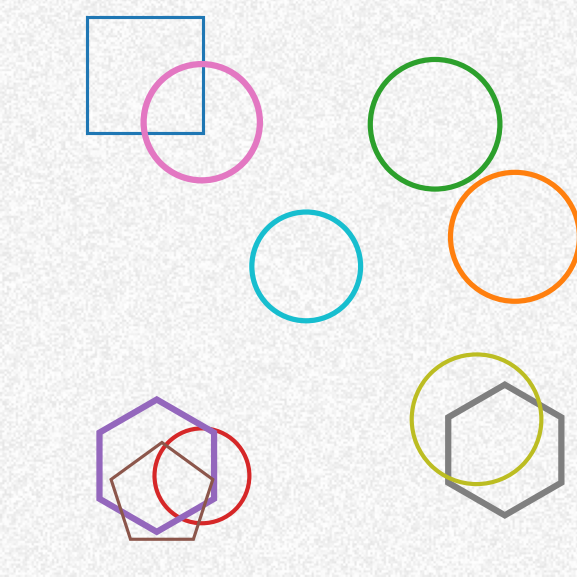[{"shape": "square", "thickness": 1.5, "radius": 0.5, "center": [0.251, 0.87]}, {"shape": "circle", "thickness": 2.5, "radius": 0.56, "center": [0.892, 0.589]}, {"shape": "circle", "thickness": 2.5, "radius": 0.56, "center": [0.753, 0.784]}, {"shape": "circle", "thickness": 2, "radius": 0.41, "center": [0.35, 0.175]}, {"shape": "hexagon", "thickness": 3, "radius": 0.57, "center": [0.271, 0.193]}, {"shape": "pentagon", "thickness": 1.5, "radius": 0.46, "center": [0.28, 0.14]}, {"shape": "circle", "thickness": 3, "radius": 0.5, "center": [0.349, 0.787]}, {"shape": "hexagon", "thickness": 3, "radius": 0.57, "center": [0.874, 0.22]}, {"shape": "circle", "thickness": 2, "radius": 0.56, "center": [0.825, 0.273]}, {"shape": "circle", "thickness": 2.5, "radius": 0.47, "center": [0.53, 0.538]}]